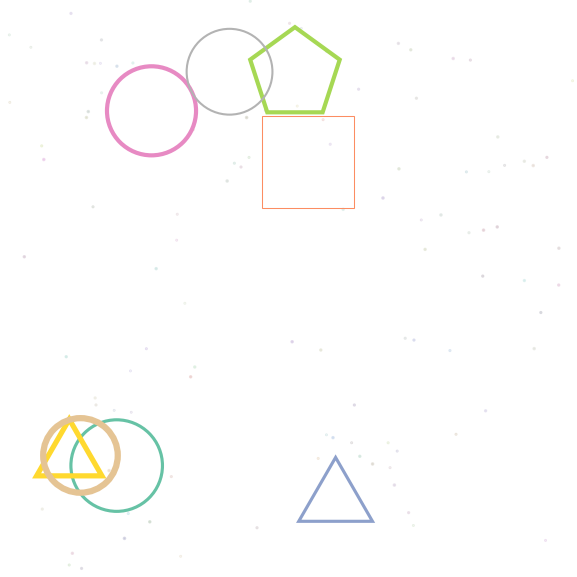[{"shape": "circle", "thickness": 1.5, "radius": 0.4, "center": [0.202, 0.193]}, {"shape": "square", "thickness": 0.5, "radius": 0.4, "center": [0.533, 0.719]}, {"shape": "triangle", "thickness": 1.5, "radius": 0.37, "center": [0.581, 0.133]}, {"shape": "circle", "thickness": 2, "radius": 0.39, "center": [0.262, 0.807]}, {"shape": "pentagon", "thickness": 2, "radius": 0.41, "center": [0.511, 0.871]}, {"shape": "triangle", "thickness": 2.5, "radius": 0.33, "center": [0.12, 0.208]}, {"shape": "circle", "thickness": 3, "radius": 0.32, "center": [0.139, 0.211]}, {"shape": "circle", "thickness": 1, "radius": 0.37, "center": [0.397, 0.875]}]